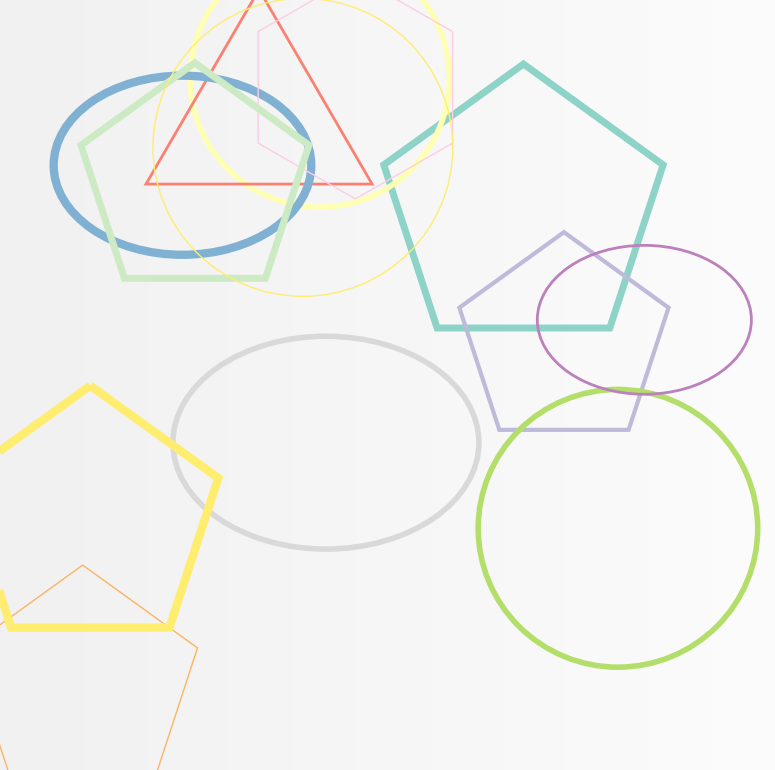[{"shape": "pentagon", "thickness": 2.5, "radius": 0.95, "center": [0.675, 0.727]}, {"shape": "circle", "thickness": 2, "radius": 0.84, "center": [0.413, 0.898]}, {"shape": "pentagon", "thickness": 1.5, "radius": 0.71, "center": [0.728, 0.557]}, {"shape": "triangle", "thickness": 1, "radius": 0.84, "center": [0.334, 0.845]}, {"shape": "oval", "thickness": 3, "radius": 0.83, "center": [0.235, 0.785]}, {"shape": "pentagon", "thickness": 0.5, "radius": 0.78, "center": [0.107, 0.11]}, {"shape": "circle", "thickness": 2, "radius": 0.9, "center": [0.797, 0.314]}, {"shape": "hexagon", "thickness": 0.5, "radius": 0.72, "center": [0.459, 0.887]}, {"shape": "oval", "thickness": 2, "radius": 0.99, "center": [0.421, 0.425]}, {"shape": "oval", "thickness": 1, "radius": 0.69, "center": [0.831, 0.585]}, {"shape": "pentagon", "thickness": 2.5, "radius": 0.77, "center": [0.252, 0.764]}, {"shape": "pentagon", "thickness": 3, "radius": 0.87, "center": [0.116, 0.325]}, {"shape": "circle", "thickness": 0.5, "radius": 0.97, "center": [0.391, 0.809]}]